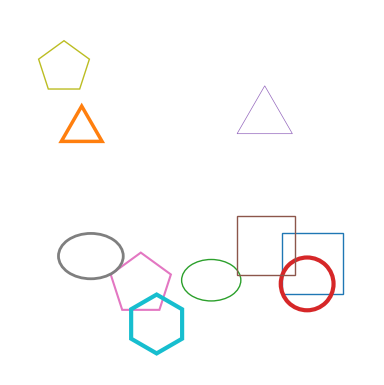[{"shape": "square", "thickness": 1, "radius": 0.39, "center": [0.811, 0.316]}, {"shape": "triangle", "thickness": 2.5, "radius": 0.31, "center": [0.212, 0.663]}, {"shape": "oval", "thickness": 1, "radius": 0.38, "center": [0.549, 0.272]}, {"shape": "circle", "thickness": 3, "radius": 0.34, "center": [0.798, 0.263]}, {"shape": "triangle", "thickness": 0.5, "radius": 0.41, "center": [0.688, 0.694]}, {"shape": "square", "thickness": 1, "radius": 0.38, "center": [0.691, 0.363]}, {"shape": "pentagon", "thickness": 1.5, "radius": 0.41, "center": [0.366, 0.262]}, {"shape": "oval", "thickness": 2, "radius": 0.42, "center": [0.236, 0.335]}, {"shape": "pentagon", "thickness": 1, "radius": 0.35, "center": [0.166, 0.825]}, {"shape": "hexagon", "thickness": 3, "radius": 0.38, "center": [0.407, 0.158]}]